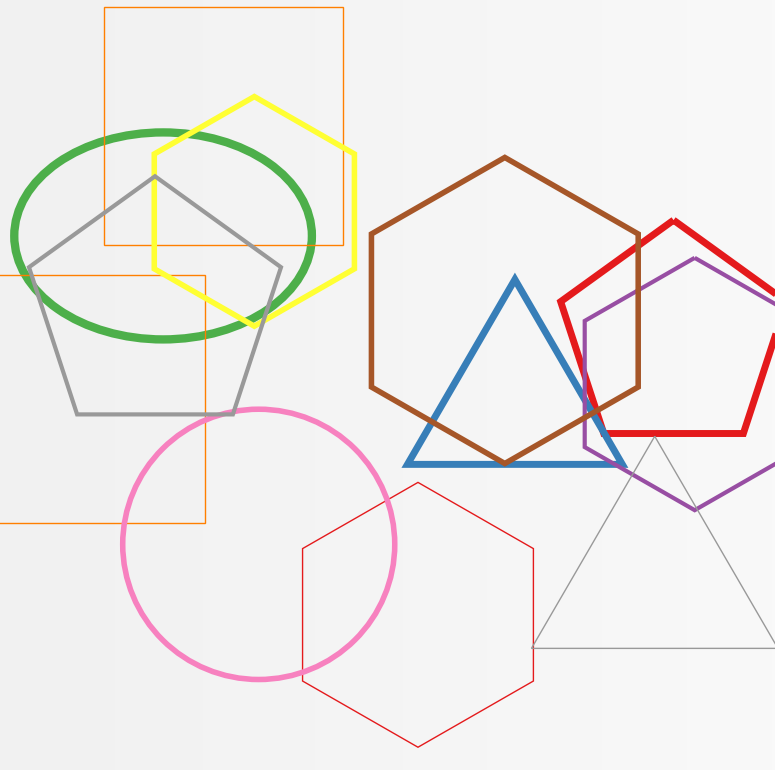[{"shape": "hexagon", "thickness": 0.5, "radius": 0.86, "center": [0.539, 0.202]}, {"shape": "pentagon", "thickness": 2.5, "radius": 0.77, "center": [0.869, 0.561]}, {"shape": "triangle", "thickness": 2.5, "radius": 0.8, "center": [0.664, 0.477]}, {"shape": "oval", "thickness": 3, "radius": 0.96, "center": [0.21, 0.694]}, {"shape": "hexagon", "thickness": 1.5, "radius": 0.82, "center": [0.896, 0.501]}, {"shape": "square", "thickness": 0.5, "radius": 0.77, "center": [0.288, 0.836]}, {"shape": "square", "thickness": 0.5, "radius": 0.81, "center": [0.103, 0.481]}, {"shape": "hexagon", "thickness": 2, "radius": 0.75, "center": [0.328, 0.725]}, {"shape": "hexagon", "thickness": 2, "radius": 0.99, "center": [0.651, 0.597]}, {"shape": "circle", "thickness": 2, "radius": 0.88, "center": [0.334, 0.293]}, {"shape": "pentagon", "thickness": 1.5, "radius": 0.85, "center": [0.2, 0.6]}, {"shape": "triangle", "thickness": 0.5, "radius": 0.92, "center": [0.845, 0.25]}]